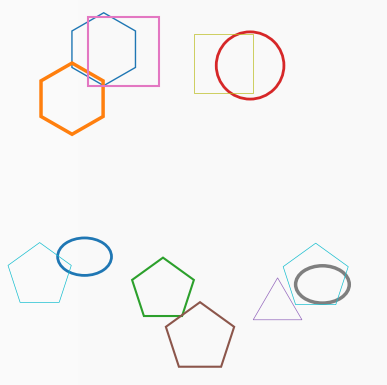[{"shape": "oval", "thickness": 2, "radius": 0.35, "center": [0.218, 0.333]}, {"shape": "hexagon", "thickness": 1, "radius": 0.47, "center": [0.268, 0.872]}, {"shape": "hexagon", "thickness": 2.5, "radius": 0.46, "center": [0.186, 0.744]}, {"shape": "pentagon", "thickness": 1.5, "radius": 0.42, "center": [0.421, 0.247]}, {"shape": "circle", "thickness": 2, "radius": 0.44, "center": [0.645, 0.83]}, {"shape": "triangle", "thickness": 0.5, "radius": 0.36, "center": [0.716, 0.206]}, {"shape": "pentagon", "thickness": 1.5, "radius": 0.46, "center": [0.516, 0.122]}, {"shape": "square", "thickness": 1.5, "radius": 0.45, "center": [0.319, 0.866]}, {"shape": "oval", "thickness": 2.5, "radius": 0.35, "center": [0.832, 0.261]}, {"shape": "square", "thickness": 0.5, "radius": 0.39, "center": [0.577, 0.834]}, {"shape": "pentagon", "thickness": 0.5, "radius": 0.43, "center": [0.102, 0.284]}, {"shape": "pentagon", "thickness": 0.5, "radius": 0.44, "center": [0.815, 0.28]}]